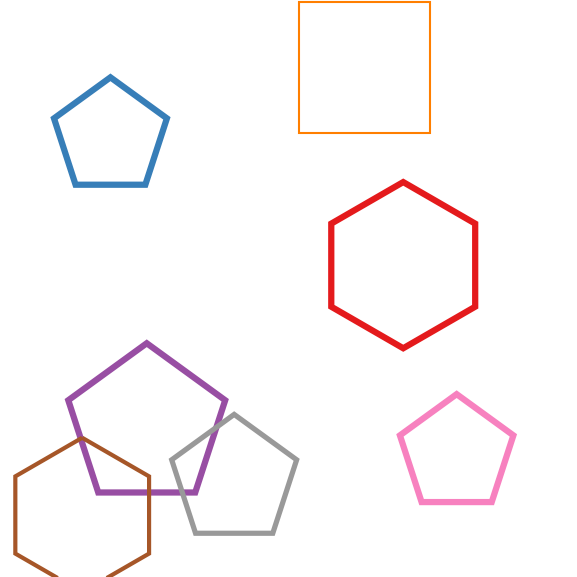[{"shape": "hexagon", "thickness": 3, "radius": 0.72, "center": [0.698, 0.54]}, {"shape": "pentagon", "thickness": 3, "radius": 0.51, "center": [0.191, 0.762]}, {"shape": "pentagon", "thickness": 3, "radius": 0.71, "center": [0.254, 0.262]}, {"shape": "square", "thickness": 1, "radius": 0.57, "center": [0.631, 0.882]}, {"shape": "hexagon", "thickness": 2, "radius": 0.67, "center": [0.142, 0.107]}, {"shape": "pentagon", "thickness": 3, "radius": 0.52, "center": [0.791, 0.213]}, {"shape": "pentagon", "thickness": 2.5, "radius": 0.57, "center": [0.405, 0.168]}]